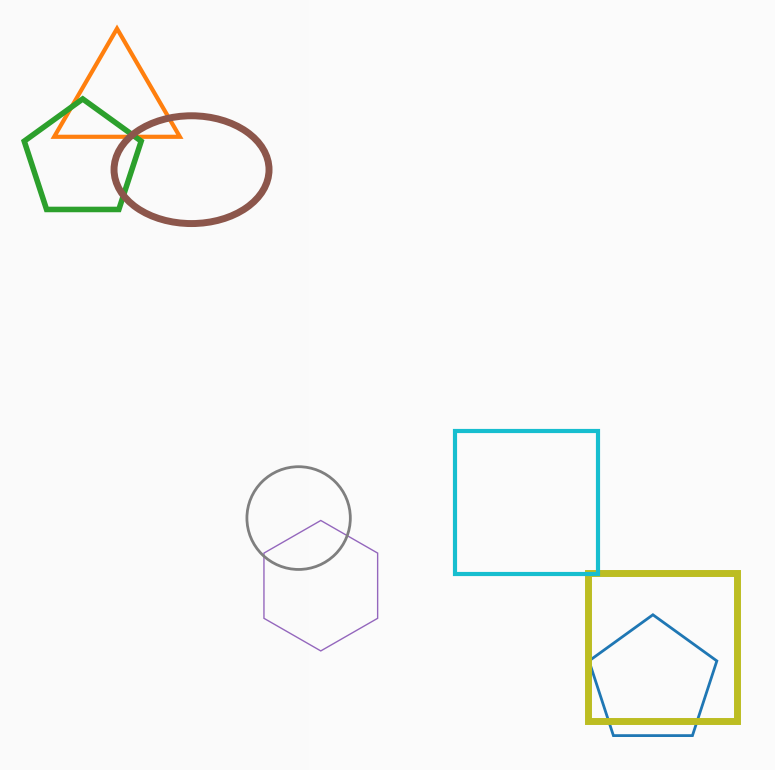[{"shape": "pentagon", "thickness": 1, "radius": 0.43, "center": [0.842, 0.115]}, {"shape": "triangle", "thickness": 1.5, "radius": 0.47, "center": [0.151, 0.869]}, {"shape": "pentagon", "thickness": 2, "radius": 0.4, "center": [0.107, 0.792]}, {"shape": "hexagon", "thickness": 0.5, "radius": 0.42, "center": [0.414, 0.239]}, {"shape": "oval", "thickness": 2.5, "radius": 0.5, "center": [0.247, 0.78]}, {"shape": "circle", "thickness": 1, "radius": 0.33, "center": [0.385, 0.327]}, {"shape": "square", "thickness": 2.5, "radius": 0.48, "center": [0.855, 0.159]}, {"shape": "square", "thickness": 1.5, "radius": 0.46, "center": [0.679, 0.348]}]